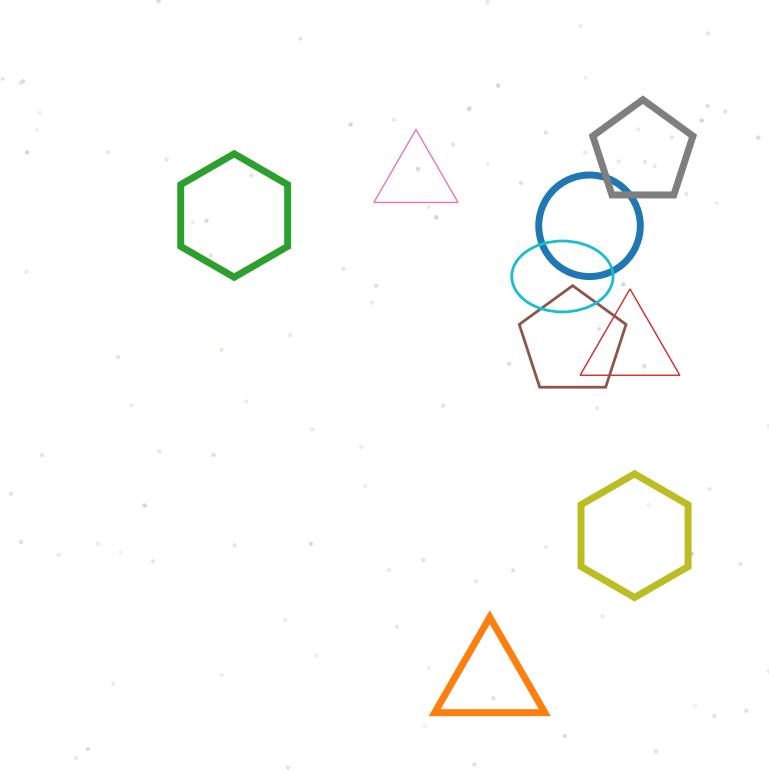[{"shape": "circle", "thickness": 2.5, "radius": 0.33, "center": [0.766, 0.707]}, {"shape": "triangle", "thickness": 2.5, "radius": 0.41, "center": [0.636, 0.116]}, {"shape": "hexagon", "thickness": 2.5, "radius": 0.4, "center": [0.304, 0.72]}, {"shape": "triangle", "thickness": 0.5, "radius": 0.37, "center": [0.818, 0.55]}, {"shape": "pentagon", "thickness": 1, "radius": 0.36, "center": [0.744, 0.556]}, {"shape": "triangle", "thickness": 0.5, "radius": 0.32, "center": [0.54, 0.769]}, {"shape": "pentagon", "thickness": 2.5, "radius": 0.34, "center": [0.835, 0.802]}, {"shape": "hexagon", "thickness": 2.5, "radius": 0.4, "center": [0.824, 0.304]}, {"shape": "oval", "thickness": 1, "radius": 0.33, "center": [0.73, 0.641]}]